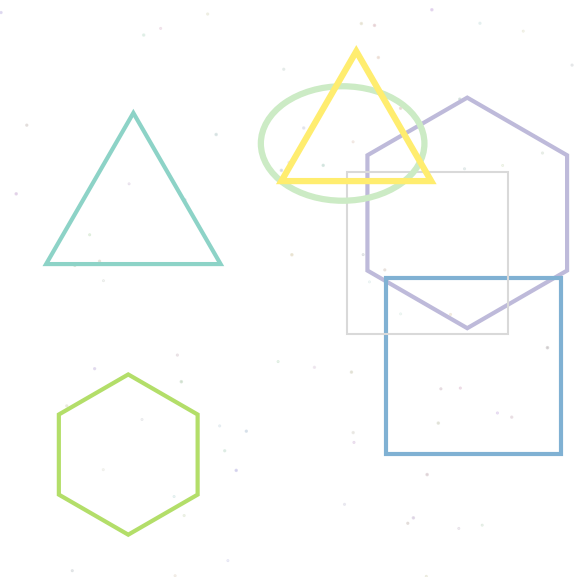[{"shape": "triangle", "thickness": 2, "radius": 0.87, "center": [0.231, 0.629]}, {"shape": "hexagon", "thickness": 2, "radius": 1.0, "center": [0.809, 0.63]}, {"shape": "square", "thickness": 2, "radius": 0.76, "center": [0.82, 0.366]}, {"shape": "hexagon", "thickness": 2, "radius": 0.69, "center": [0.222, 0.212]}, {"shape": "square", "thickness": 1, "radius": 0.7, "center": [0.74, 0.561]}, {"shape": "oval", "thickness": 3, "radius": 0.71, "center": [0.593, 0.751]}, {"shape": "triangle", "thickness": 3, "radius": 0.75, "center": [0.617, 0.76]}]